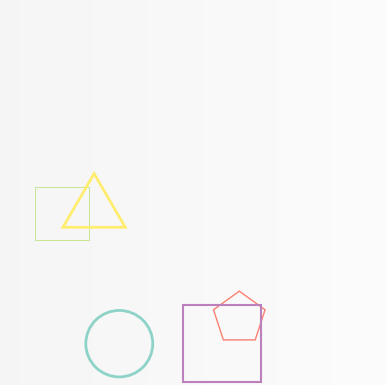[{"shape": "circle", "thickness": 2, "radius": 0.43, "center": [0.308, 0.107]}, {"shape": "pentagon", "thickness": 1, "radius": 0.35, "center": [0.618, 0.174]}, {"shape": "square", "thickness": 0.5, "radius": 0.34, "center": [0.16, 0.446]}, {"shape": "square", "thickness": 1.5, "radius": 0.5, "center": [0.573, 0.108]}, {"shape": "triangle", "thickness": 2, "radius": 0.46, "center": [0.243, 0.456]}]